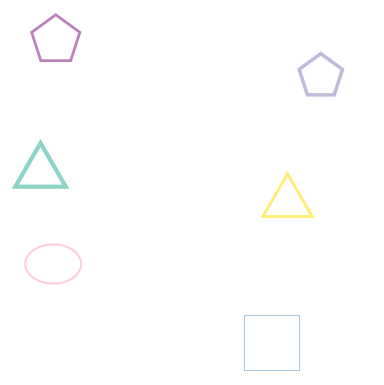[{"shape": "triangle", "thickness": 3, "radius": 0.38, "center": [0.105, 0.553]}, {"shape": "pentagon", "thickness": 2.5, "radius": 0.3, "center": [0.833, 0.802]}, {"shape": "square", "thickness": 0.5, "radius": 0.36, "center": [0.706, 0.11]}, {"shape": "oval", "thickness": 1.5, "radius": 0.36, "center": [0.138, 0.314]}, {"shape": "pentagon", "thickness": 2, "radius": 0.33, "center": [0.145, 0.896]}, {"shape": "triangle", "thickness": 2, "radius": 0.37, "center": [0.747, 0.475]}]